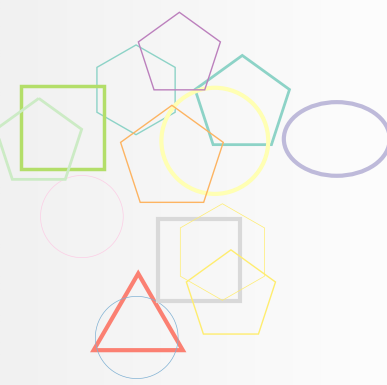[{"shape": "pentagon", "thickness": 2, "radius": 0.64, "center": [0.625, 0.728]}, {"shape": "hexagon", "thickness": 1, "radius": 0.58, "center": [0.351, 0.767]}, {"shape": "circle", "thickness": 3, "radius": 0.69, "center": [0.554, 0.634]}, {"shape": "oval", "thickness": 3, "radius": 0.68, "center": [0.869, 0.639]}, {"shape": "triangle", "thickness": 3, "radius": 0.66, "center": [0.357, 0.157]}, {"shape": "circle", "thickness": 0.5, "radius": 0.53, "center": [0.353, 0.123]}, {"shape": "pentagon", "thickness": 1, "radius": 0.7, "center": [0.444, 0.587]}, {"shape": "square", "thickness": 2.5, "radius": 0.54, "center": [0.161, 0.669]}, {"shape": "circle", "thickness": 0.5, "radius": 0.53, "center": [0.211, 0.438]}, {"shape": "square", "thickness": 3, "radius": 0.53, "center": [0.513, 0.325]}, {"shape": "pentagon", "thickness": 1, "radius": 0.56, "center": [0.463, 0.857]}, {"shape": "pentagon", "thickness": 2, "radius": 0.58, "center": [0.1, 0.628]}, {"shape": "hexagon", "thickness": 0.5, "radius": 0.63, "center": [0.574, 0.345]}, {"shape": "pentagon", "thickness": 1, "radius": 0.6, "center": [0.596, 0.23]}]